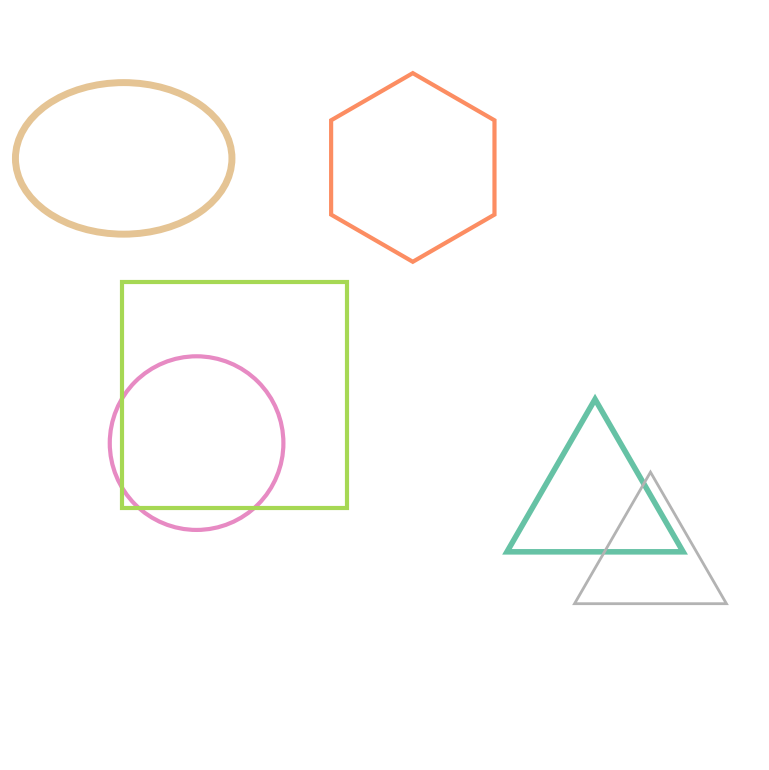[{"shape": "triangle", "thickness": 2, "radius": 0.66, "center": [0.773, 0.349]}, {"shape": "hexagon", "thickness": 1.5, "radius": 0.61, "center": [0.536, 0.783]}, {"shape": "circle", "thickness": 1.5, "radius": 0.56, "center": [0.255, 0.425]}, {"shape": "square", "thickness": 1.5, "radius": 0.73, "center": [0.304, 0.487]}, {"shape": "oval", "thickness": 2.5, "radius": 0.7, "center": [0.161, 0.794]}, {"shape": "triangle", "thickness": 1, "radius": 0.57, "center": [0.845, 0.273]}]